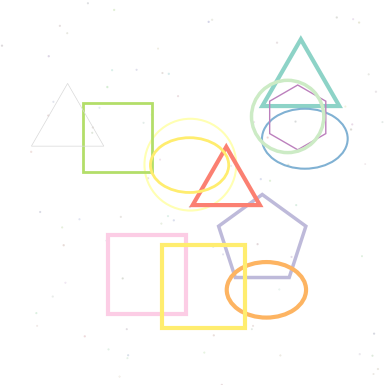[{"shape": "triangle", "thickness": 3, "radius": 0.58, "center": [0.781, 0.782]}, {"shape": "circle", "thickness": 1.5, "radius": 0.6, "center": [0.494, 0.572]}, {"shape": "pentagon", "thickness": 2.5, "radius": 0.6, "center": [0.681, 0.376]}, {"shape": "triangle", "thickness": 3, "radius": 0.5, "center": [0.588, 0.518]}, {"shape": "oval", "thickness": 1.5, "radius": 0.56, "center": [0.792, 0.64]}, {"shape": "oval", "thickness": 3, "radius": 0.52, "center": [0.692, 0.247]}, {"shape": "square", "thickness": 2, "radius": 0.45, "center": [0.306, 0.643]}, {"shape": "square", "thickness": 3, "radius": 0.51, "center": [0.382, 0.286]}, {"shape": "triangle", "thickness": 0.5, "radius": 0.54, "center": [0.176, 0.675]}, {"shape": "hexagon", "thickness": 1, "radius": 0.42, "center": [0.773, 0.695]}, {"shape": "circle", "thickness": 2.5, "radius": 0.47, "center": [0.747, 0.698]}, {"shape": "square", "thickness": 3, "radius": 0.54, "center": [0.529, 0.255]}, {"shape": "oval", "thickness": 2, "radius": 0.51, "center": [0.492, 0.571]}]